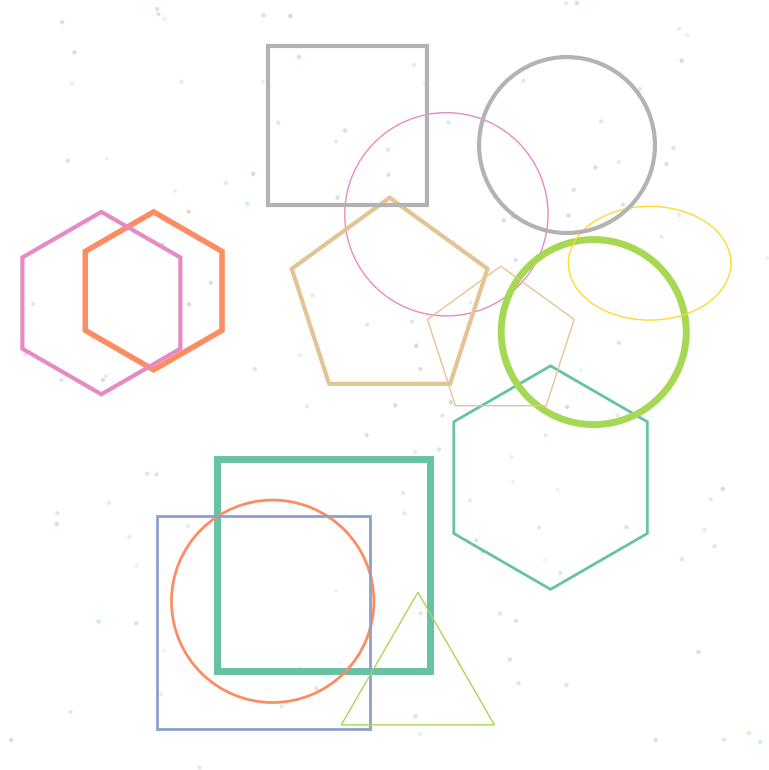[{"shape": "square", "thickness": 2.5, "radius": 0.69, "center": [0.42, 0.266]}, {"shape": "hexagon", "thickness": 1, "radius": 0.73, "center": [0.715, 0.38]}, {"shape": "circle", "thickness": 1, "radius": 0.66, "center": [0.354, 0.219]}, {"shape": "hexagon", "thickness": 2, "radius": 0.51, "center": [0.2, 0.622]}, {"shape": "square", "thickness": 1, "radius": 0.69, "center": [0.342, 0.192]}, {"shape": "hexagon", "thickness": 1.5, "radius": 0.59, "center": [0.132, 0.606]}, {"shape": "circle", "thickness": 0.5, "radius": 0.66, "center": [0.58, 0.722]}, {"shape": "triangle", "thickness": 0.5, "radius": 0.57, "center": [0.543, 0.116]}, {"shape": "circle", "thickness": 2.5, "radius": 0.6, "center": [0.771, 0.569]}, {"shape": "oval", "thickness": 0.5, "radius": 0.53, "center": [0.844, 0.658]}, {"shape": "pentagon", "thickness": 1.5, "radius": 0.67, "center": [0.506, 0.61]}, {"shape": "pentagon", "thickness": 0.5, "radius": 0.5, "center": [0.65, 0.554]}, {"shape": "square", "thickness": 1.5, "radius": 0.52, "center": [0.451, 0.837]}, {"shape": "circle", "thickness": 1.5, "radius": 0.57, "center": [0.736, 0.812]}]